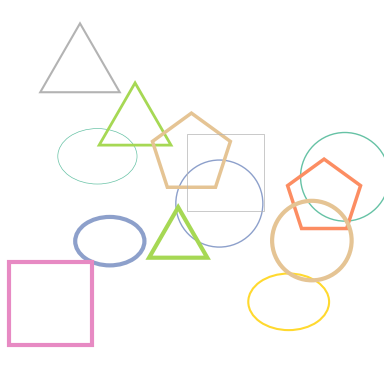[{"shape": "circle", "thickness": 1, "radius": 0.58, "center": [0.896, 0.541]}, {"shape": "oval", "thickness": 0.5, "radius": 0.51, "center": [0.253, 0.594]}, {"shape": "pentagon", "thickness": 2.5, "radius": 0.5, "center": [0.842, 0.487]}, {"shape": "oval", "thickness": 3, "radius": 0.45, "center": [0.285, 0.374]}, {"shape": "circle", "thickness": 1, "radius": 0.57, "center": [0.57, 0.471]}, {"shape": "square", "thickness": 3, "radius": 0.54, "center": [0.13, 0.211]}, {"shape": "triangle", "thickness": 2, "radius": 0.54, "center": [0.351, 0.677]}, {"shape": "triangle", "thickness": 3, "radius": 0.44, "center": [0.463, 0.374]}, {"shape": "oval", "thickness": 1.5, "radius": 0.52, "center": [0.75, 0.216]}, {"shape": "circle", "thickness": 3, "radius": 0.52, "center": [0.81, 0.375]}, {"shape": "pentagon", "thickness": 2.5, "radius": 0.53, "center": [0.497, 0.6]}, {"shape": "square", "thickness": 0.5, "radius": 0.5, "center": [0.585, 0.553]}, {"shape": "triangle", "thickness": 1.5, "radius": 0.6, "center": [0.208, 0.82]}]